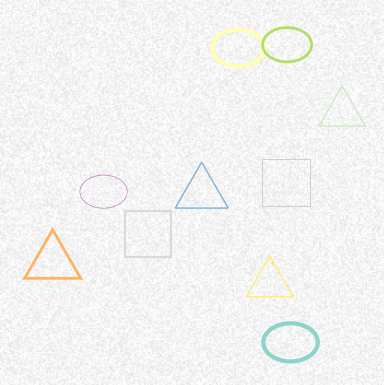[{"shape": "oval", "thickness": 3, "radius": 0.35, "center": [0.755, 0.111]}, {"shape": "oval", "thickness": 3, "radius": 0.34, "center": [0.619, 0.875]}, {"shape": "square", "thickness": 0.5, "radius": 0.31, "center": [0.742, 0.526]}, {"shape": "triangle", "thickness": 1, "radius": 0.4, "center": [0.524, 0.499]}, {"shape": "triangle", "thickness": 2, "radius": 0.42, "center": [0.137, 0.319]}, {"shape": "oval", "thickness": 2, "radius": 0.32, "center": [0.746, 0.884]}, {"shape": "square", "thickness": 1.5, "radius": 0.3, "center": [0.385, 0.393]}, {"shape": "oval", "thickness": 0.5, "radius": 0.31, "center": [0.269, 0.502]}, {"shape": "triangle", "thickness": 1, "radius": 0.35, "center": [0.889, 0.707]}, {"shape": "triangle", "thickness": 1, "radius": 0.35, "center": [0.701, 0.264]}]